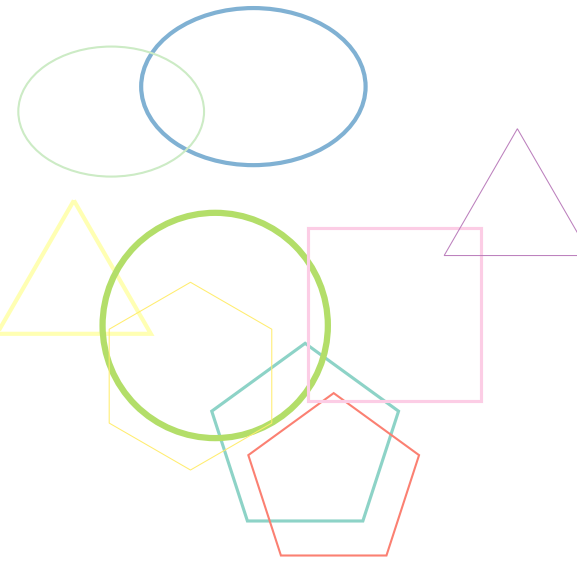[{"shape": "pentagon", "thickness": 1.5, "radius": 0.85, "center": [0.528, 0.235]}, {"shape": "triangle", "thickness": 2, "radius": 0.77, "center": [0.128, 0.498]}, {"shape": "pentagon", "thickness": 1, "radius": 0.78, "center": [0.578, 0.163]}, {"shape": "oval", "thickness": 2, "radius": 0.97, "center": [0.439, 0.849]}, {"shape": "circle", "thickness": 3, "radius": 0.98, "center": [0.373, 0.436]}, {"shape": "square", "thickness": 1.5, "radius": 0.75, "center": [0.683, 0.455]}, {"shape": "triangle", "thickness": 0.5, "radius": 0.73, "center": [0.896, 0.63]}, {"shape": "oval", "thickness": 1, "radius": 0.8, "center": [0.193, 0.806]}, {"shape": "hexagon", "thickness": 0.5, "radius": 0.81, "center": [0.33, 0.348]}]